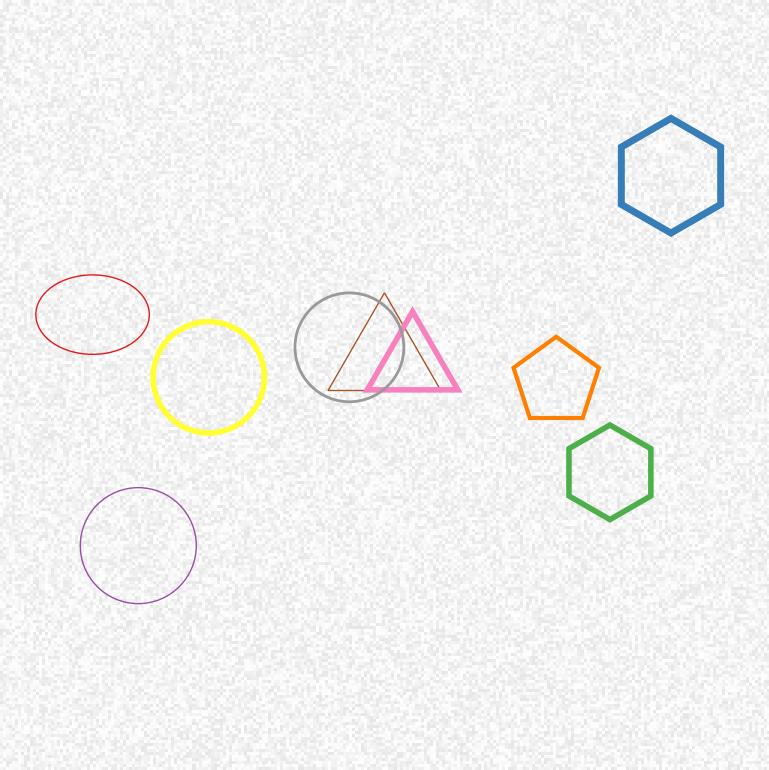[{"shape": "oval", "thickness": 0.5, "radius": 0.37, "center": [0.12, 0.591]}, {"shape": "hexagon", "thickness": 2.5, "radius": 0.37, "center": [0.871, 0.772]}, {"shape": "hexagon", "thickness": 2, "radius": 0.31, "center": [0.792, 0.387]}, {"shape": "circle", "thickness": 0.5, "radius": 0.38, "center": [0.18, 0.291]}, {"shape": "pentagon", "thickness": 1.5, "radius": 0.29, "center": [0.722, 0.504]}, {"shape": "circle", "thickness": 2, "radius": 0.36, "center": [0.271, 0.51]}, {"shape": "triangle", "thickness": 0.5, "radius": 0.42, "center": [0.499, 0.535]}, {"shape": "triangle", "thickness": 2, "radius": 0.34, "center": [0.536, 0.528]}, {"shape": "circle", "thickness": 1, "radius": 0.35, "center": [0.454, 0.549]}]